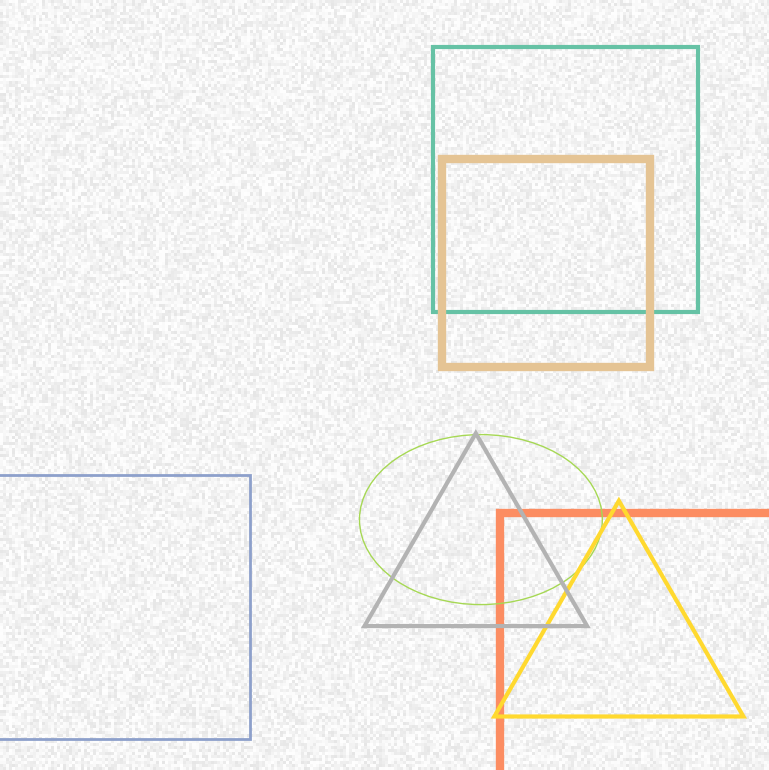[{"shape": "square", "thickness": 1.5, "radius": 0.86, "center": [0.734, 0.767]}, {"shape": "square", "thickness": 3, "radius": 0.9, "center": [0.831, 0.154]}, {"shape": "square", "thickness": 1, "radius": 0.86, "center": [0.153, 0.211]}, {"shape": "oval", "thickness": 0.5, "radius": 0.79, "center": [0.625, 0.325]}, {"shape": "triangle", "thickness": 1.5, "radius": 0.93, "center": [0.804, 0.163]}, {"shape": "square", "thickness": 3, "radius": 0.67, "center": [0.71, 0.658]}, {"shape": "triangle", "thickness": 1.5, "radius": 0.83, "center": [0.618, 0.27]}]